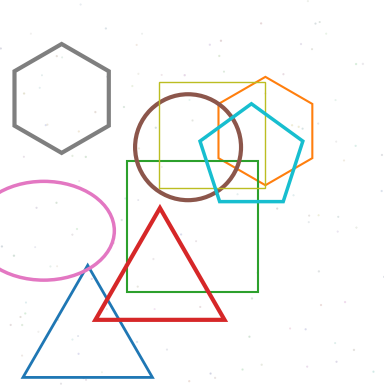[{"shape": "triangle", "thickness": 2, "radius": 0.97, "center": [0.228, 0.117]}, {"shape": "hexagon", "thickness": 1.5, "radius": 0.7, "center": [0.689, 0.66]}, {"shape": "square", "thickness": 1.5, "radius": 0.85, "center": [0.501, 0.413]}, {"shape": "triangle", "thickness": 3, "radius": 0.97, "center": [0.415, 0.266]}, {"shape": "circle", "thickness": 3, "radius": 0.69, "center": [0.488, 0.618]}, {"shape": "oval", "thickness": 2.5, "radius": 0.92, "center": [0.114, 0.401]}, {"shape": "hexagon", "thickness": 3, "radius": 0.71, "center": [0.16, 0.744]}, {"shape": "square", "thickness": 1, "radius": 0.69, "center": [0.551, 0.65]}, {"shape": "pentagon", "thickness": 2.5, "radius": 0.7, "center": [0.653, 0.59]}]